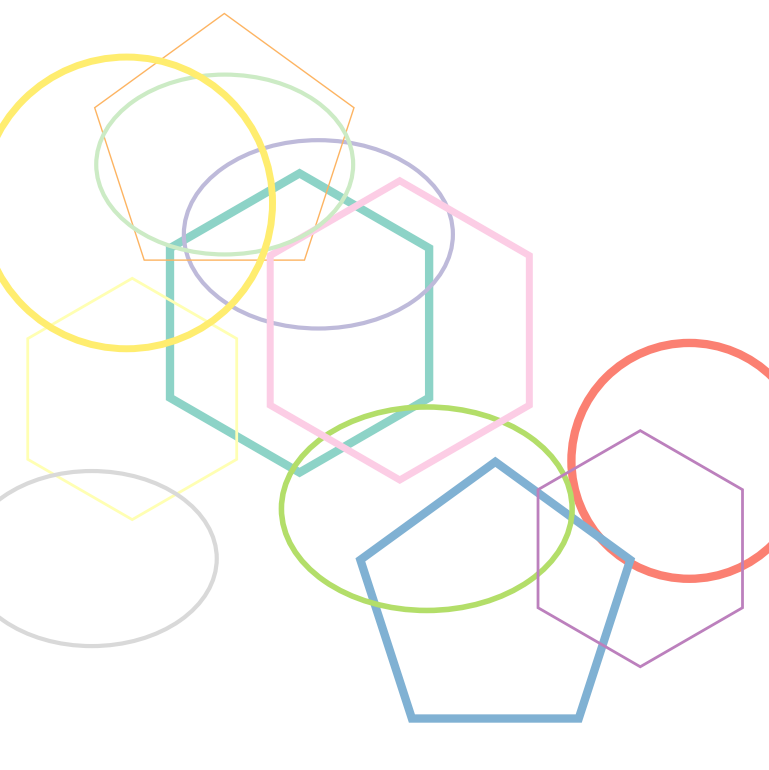[{"shape": "hexagon", "thickness": 3, "radius": 0.97, "center": [0.389, 0.581]}, {"shape": "hexagon", "thickness": 1, "radius": 0.78, "center": [0.172, 0.482]}, {"shape": "oval", "thickness": 1.5, "radius": 0.87, "center": [0.413, 0.696]}, {"shape": "circle", "thickness": 3, "radius": 0.77, "center": [0.895, 0.401]}, {"shape": "pentagon", "thickness": 3, "radius": 0.92, "center": [0.643, 0.216]}, {"shape": "pentagon", "thickness": 0.5, "radius": 0.89, "center": [0.291, 0.805]}, {"shape": "oval", "thickness": 2, "radius": 0.94, "center": [0.554, 0.339]}, {"shape": "hexagon", "thickness": 2.5, "radius": 0.97, "center": [0.519, 0.571]}, {"shape": "oval", "thickness": 1.5, "radius": 0.81, "center": [0.119, 0.275]}, {"shape": "hexagon", "thickness": 1, "radius": 0.77, "center": [0.832, 0.287]}, {"shape": "oval", "thickness": 1.5, "radius": 0.83, "center": [0.292, 0.786]}, {"shape": "circle", "thickness": 2.5, "radius": 0.95, "center": [0.164, 0.736]}]